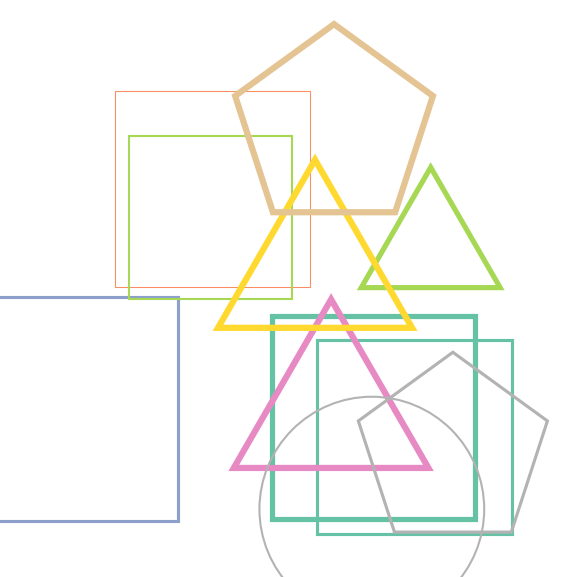[{"shape": "square", "thickness": 2.5, "radius": 0.88, "center": [0.646, 0.277]}, {"shape": "square", "thickness": 1.5, "radius": 0.84, "center": [0.718, 0.243]}, {"shape": "square", "thickness": 0.5, "radius": 0.85, "center": [0.369, 0.672]}, {"shape": "square", "thickness": 1.5, "radius": 0.97, "center": [0.114, 0.291]}, {"shape": "triangle", "thickness": 3, "radius": 0.97, "center": [0.573, 0.286]}, {"shape": "square", "thickness": 1, "radius": 0.7, "center": [0.365, 0.623]}, {"shape": "triangle", "thickness": 2.5, "radius": 0.69, "center": [0.746, 0.57]}, {"shape": "triangle", "thickness": 3, "radius": 0.97, "center": [0.545, 0.528]}, {"shape": "pentagon", "thickness": 3, "radius": 0.9, "center": [0.578, 0.777]}, {"shape": "circle", "thickness": 1, "radius": 0.97, "center": [0.644, 0.118]}, {"shape": "pentagon", "thickness": 1.5, "radius": 0.86, "center": [0.784, 0.217]}]